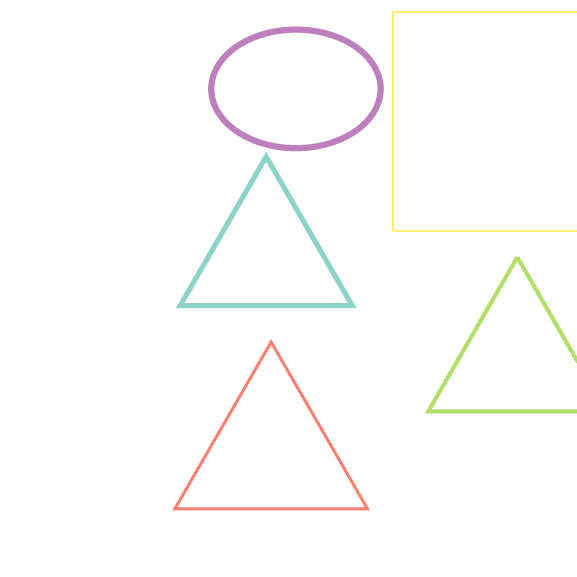[{"shape": "triangle", "thickness": 2.5, "radius": 0.86, "center": [0.461, 0.556]}, {"shape": "triangle", "thickness": 1.5, "radius": 0.96, "center": [0.47, 0.214]}, {"shape": "triangle", "thickness": 2, "radius": 0.89, "center": [0.896, 0.376]}, {"shape": "oval", "thickness": 3, "radius": 0.73, "center": [0.512, 0.845]}, {"shape": "square", "thickness": 1, "radius": 0.95, "center": [0.869, 0.788]}]